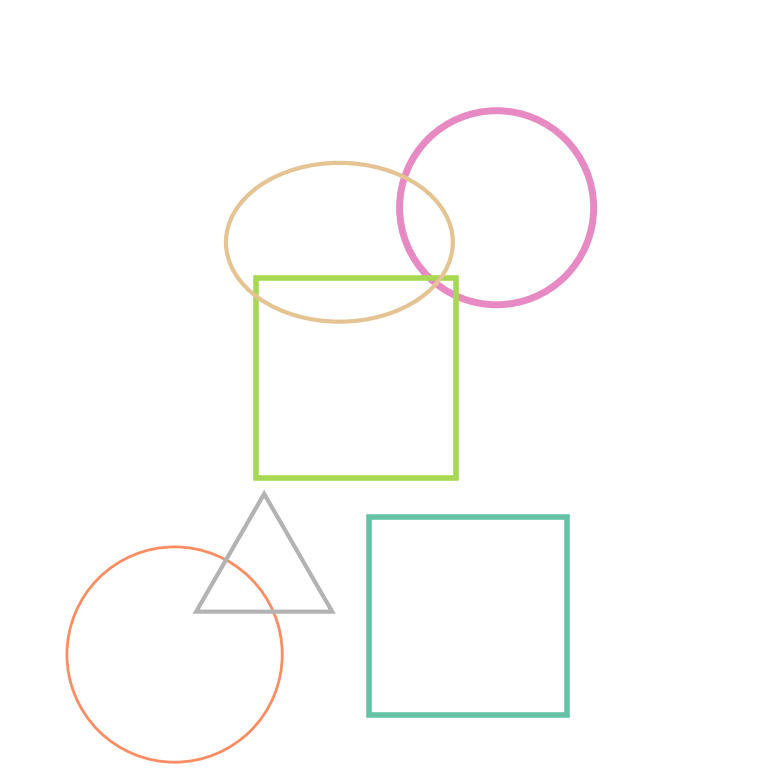[{"shape": "square", "thickness": 2, "radius": 0.64, "center": [0.607, 0.2]}, {"shape": "circle", "thickness": 1, "radius": 0.7, "center": [0.227, 0.15]}, {"shape": "circle", "thickness": 2.5, "radius": 0.63, "center": [0.645, 0.73]}, {"shape": "square", "thickness": 2, "radius": 0.65, "center": [0.463, 0.509]}, {"shape": "oval", "thickness": 1.5, "radius": 0.74, "center": [0.441, 0.685]}, {"shape": "triangle", "thickness": 1.5, "radius": 0.51, "center": [0.343, 0.257]}]